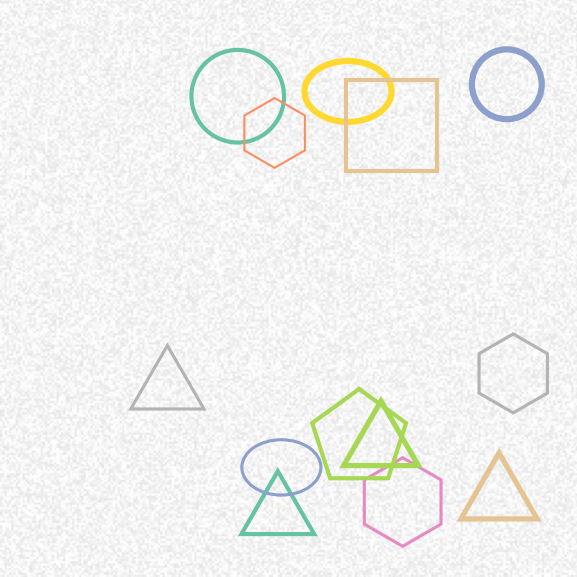[{"shape": "triangle", "thickness": 2, "radius": 0.36, "center": [0.481, 0.111]}, {"shape": "circle", "thickness": 2, "radius": 0.4, "center": [0.412, 0.833]}, {"shape": "hexagon", "thickness": 1, "radius": 0.3, "center": [0.476, 0.769]}, {"shape": "circle", "thickness": 3, "radius": 0.3, "center": [0.878, 0.853]}, {"shape": "oval", "thickness": 1.5, "radius": 0.34, "center": [0.487, 0.19]}, {"shape": "hexagon", "thickness": 1.5, "radius": 0.38, "center": [0.697, 0.13]}, {"shape": "triangle", "thickness": 2.5, "radius": 0.37, "center": [0.66, 0.23]}, {"shape": "pentagon", "thickness": 2, "radius": 0.43, "center": [0.622, 0.24]}, {"shape": "oval", "thickness": 3, "radius": 0.38, "center": [0.603, 0.841]}, {"shape": "triangle", "thickness": 2.5, "radius": 0.38, "center": [0.864, 0.139]}, {"shape": "square", "thickness": 2, "radius": 0.4, "center": [0.678, 0.782]}, {"shape": "hexagon", "thickness": 1.5, "radius": 0.34, "center": [0.889, 0.353]}, {"shape": "triangle", "thickness": 1.5, "radius": 0.37, "center": [0.29, 0.328]}]